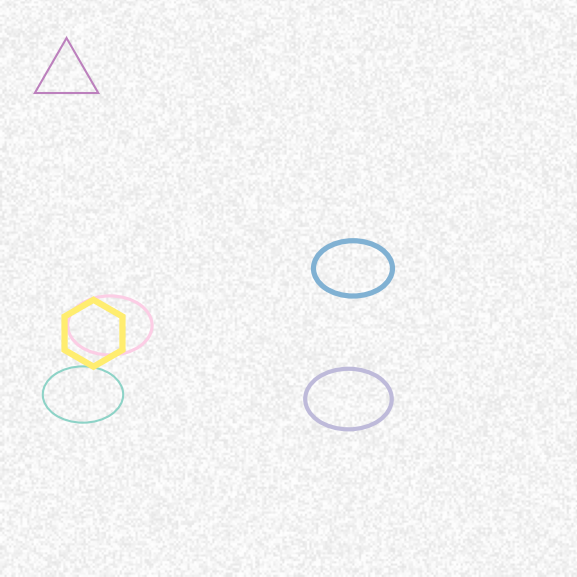[{"shape": "oval", "thickness": 1, "radius": 0.35, "center": [0.144, 0.316]}, {"shape": "oval", "thickness": 2, "radius": 0.37, "center": [0.603, 0.308]}, {"shape": "oval", "thickness": 2.5, "radius": 0.34, "center": [0.611, 0.534]}, {"shape": "oval", "thickness": 1.5, "radius": 0.37, "center": [0.19, 0.436]}, {"shape": "triangle", "thickness": 1, "radius": 0.32, "center": [0.115, 0.87]}, {"shape": "hexagon", "thickness": 3, "radius": 0.29, "center": [0.162, 0.422]}]